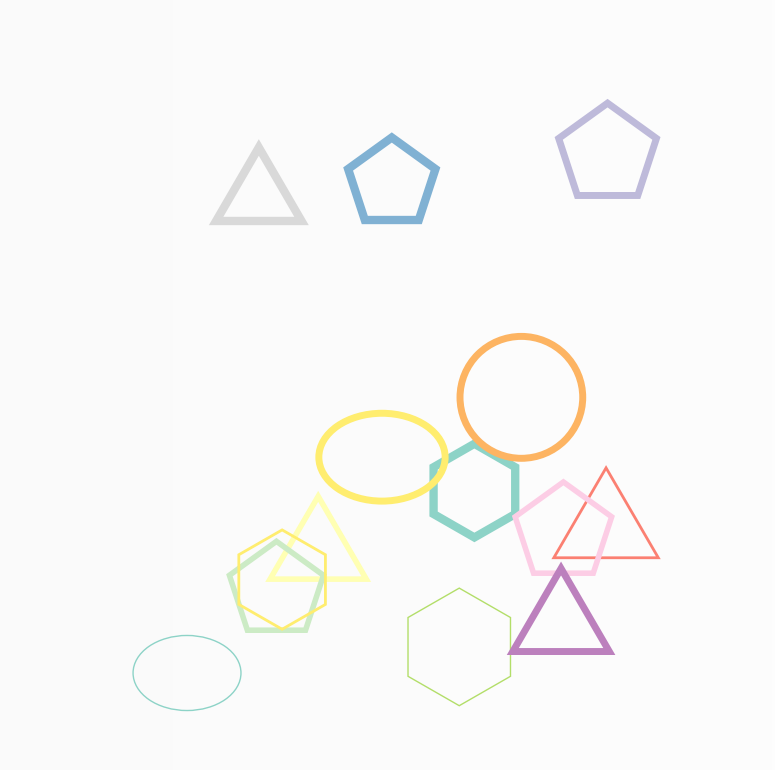[{"shape": "hexagon", "thickness": 3, "radius": 0.3, "center": [0.612, 0.363]}, {"shape": "oval", "thickness": 0.5, "radius": 0.35, "center": [0.241, 0.126]}, {"shape": "triangle", "thickness": 2, "radius": 0.36, "center": [0.411, 0.284]}, {"shape": "pentagon", "thickness": 2.5, "radius": 0.33, "center": [0.784, 0.8]}, {"shape": "triangle", "thickness": 1, "radius": 0.39, "center": [0.782, 0.315]}, {"shape": "pentagon", "thickness": 3, "radius": 0.3, "center": [0.506, 0.762]}, {"shape": "circle", "thickness": 2.5, "radius": 0.4, "center": [0.673, 0.484]}, {"shape": "hexagon", "thickness": 0.5, "radius": 0.38, "center": [0.593, 0.16]}, {"shape": "pentagon", "thickness": 2, "radius": 0.33, "center": [0.727, 0.309]}, {"shape": "triangle", "thickness": 3, "radius": 0.32, "center": [0.334, 0.745]}, {"shape": "triangle", "thickness": 2.5, "radius": 0.36, "center": [0.724, 0.19]}, {"shape": "pentagon", "thickness": 2, "radius": 0.32, "center": [0.357, 0.233]}, {"shape": "hexagon", "thickness": 1, "radius": 0.32, "center": [0.364, 0.247]}, {"shape": "oval", "thickness": 2.5, "radius": 0.41, "center": [0.493, 0.406]}]